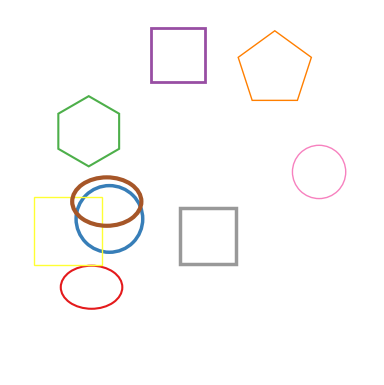[{"shape": "oval", "thickness": 1.5, "radius": 0.4, "center": [0.238, 0.254]}, {"shape": "circle", "thickness": 2.5, "radius": 0.43, "center": [0.284, 0.431]}, {"shape": "hexagon", "thickness": 1.5, "radius": 0.46, "center": [0.23, 0.659]}, {"shape": "square", "thickness": 2, "radius": 0.35, "center": [0.463, 0.856]}, {"shape": "pentagon", "thickness": 1, "radius": 0.5, "center": [0.714, 0.82]}, {"shape": "square", "thickness": 1, "radius": 0.44, "center": [0.176, 0.4]}, {"shape": "oval", "thickness": 3, "radius": 0.45, "center": [0.277, 0.476]}, {"shape": "circle", "thickness": 1, "radius": 0.35, "center": [0.829, 0.553]}, {"shape": "square", "thickness": 2.5, "radius": 0.36, "center": [0.541, 0.387]}]